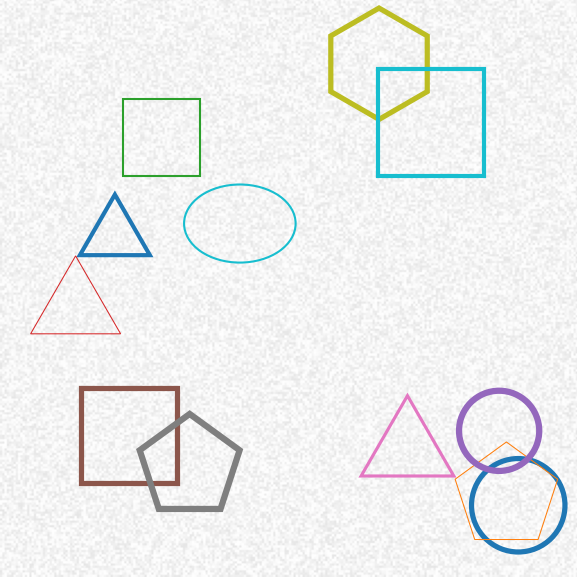[{"shape": "triangle", "thickness": 2, "radius": 0.35, "center": [0.199, 0.592]}, {"shape": "circle", "thickness": 2.5, "radius": 0.4, "center": [0.897, 0.124]}, {"shape": "pentagon", "thickness": 0.5, "radius": 0.47, "center": [0.877, 0.14]}, {"shape": "square", "thickness": 1, "radius": 0.33, "center": [0.279, 0.76]}, {"shape": "triangle", "thickness": 0.5, "radius": 0.45, "center": [0.131, 0.466]}, {"shape": "circle", "thickness": 3, "radius": 0.35, "center": [0.864, 0.253]}, {"shape": "square", "thickness": 2.5, "radius": 0.41, "center": [0.224, 0.245]}, {"shape": "triangle", "thickness": 1.5, "radius": 0.46, "center": [0.706, 0.221]}, {"shape": "pentagon", "thickness": 3, "radius": 0.45, "center": [0.328, 0.191]}, {"shape": "hexagon", "thickness": 2.5, "radius": 0.48, "center": [0.656, 0.889]}, {"shape": "square", "thickness": 2, "radius": 0.46, "center": [0.746, 0.787]}, {"shape": "oval", "thickness": 1, "radius": 0.48, "center": [0.415, 0.612]}]